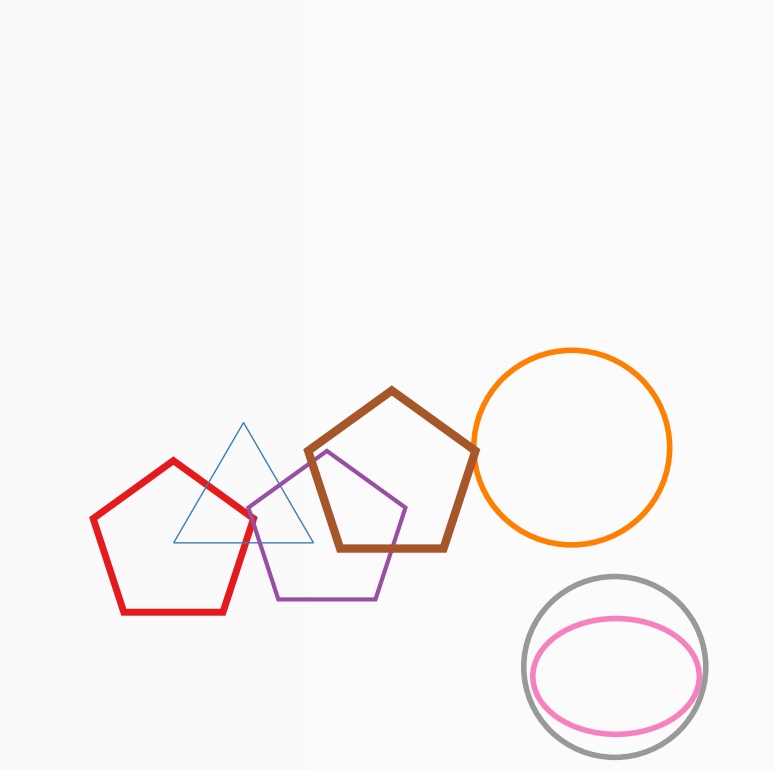[{"shape": "pentagon", "thickness": 2.5, "radius": 0.54, "center": [0.224, 0.293]}, {"shape": "triangle", "thickness": 0.5, "radius": 0.52, "center": [0.314, 0.347]}, {"shape": "pentagon", "thickness": 1.5, "radius": 0.53, "center": [0.422, 0.308]}, {"shape": "circle", "thickness": 2, "radius": 0.63, "center": [0.738, 0.419]}, {"shape": "pentagon", "thickness": 3, "radius": 0.57, "center": [0.506, 0.379]}, {"shape": "oval", "thickness": 2, "radius": 0.54, "center": [0.795, 0.122]}, {"shape": "circle", "thickness": 2, "radius": 0.59, "center": [0.793, 0.134]}]